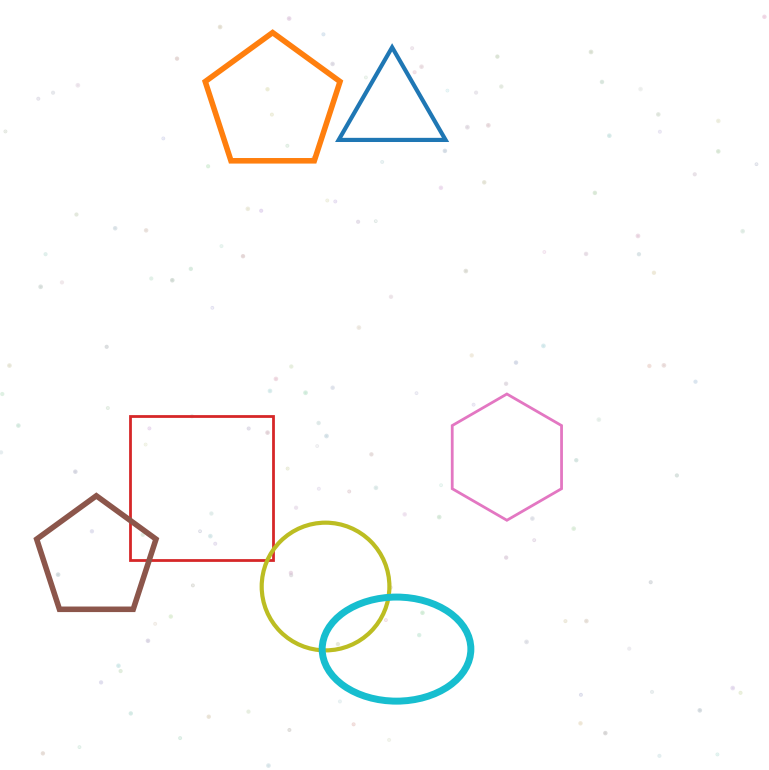[{"shape": "triangle", "thickness": 1.5, "radius": 0.4, "center": [0.509, 0.858]}, {"shape": "pentagon", "thickness": 2, "radius": 0.46, "center": [0.354, 0.866]}, {"shape": "square", "thickness": 1, "radius": 0.47, "center": [0.262, 0.366]}, {"shape": "pentagon", "thickness": 2, "radius": 0.41, "center": [0.125, 0.275]}, {"shape": "hexagon", "thickness": 1, "radius": 0.41, "center": [0.658, 0.406]}, {"shape": "circle", "thickness": 1.5, "radius": 0.41, "center": [0.423, 0.238]}, {"shape": "oval", "thickness": 2.5, "radius": 0.48, "center": [0.515, 0.157]}]